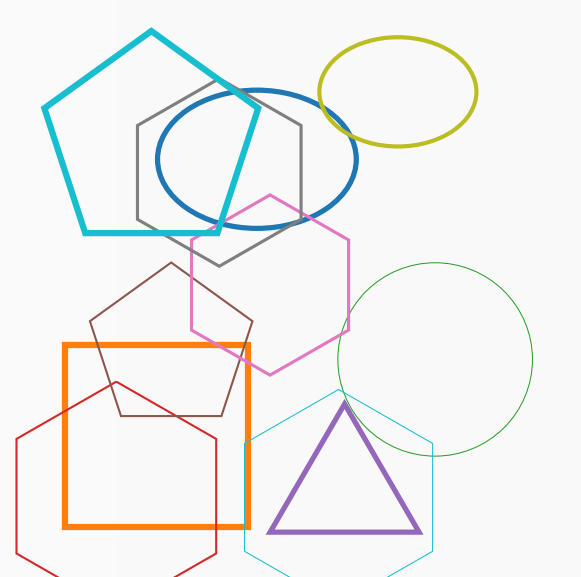[{"shape": "oval", "thickness": 2.5, "radius": 0.85, "center": [0.442, 0.723]}, {"shape": "square", "thickness": 3, "radius": 0.79, "center": [0.269, 0.244]}, {"shape": "circle", "thickness": 0.5, "radius": 0.84, "center": [0.749, 0.377]}, {"shape": "hexagon", "thickness": 1, "radius": 0.99, "center": [0.2, 0.14]}, {"shape": "triangle", "thickness": 2.5, "radius": 0.74, "center": [0.593, 0.152]}, {"shape": "pentagon", "thickness": 1, "radius": 0.73, "center": [0.295, 0.398]}, {"shape": "hexagon", "thickness": 1.5, "radius": 0.78, "center": [0.465, 0.506]}, {"shape": "hexagon", "thickness": 1.5, "radius": 0.81, "center": [0.377, 0.701]}, {"shape": "oval", "thickness": 2, "radius": 0.68, "center": [0.685, 0.84]}, {"shape": "pentagon", "thickness": 3, "radius": 0.97, "center": [0.26, 0.752]}, {"shape": "hexagon", "thickness": 0.5, "radius": 0.93, "center": [0.583, 0.138]}]